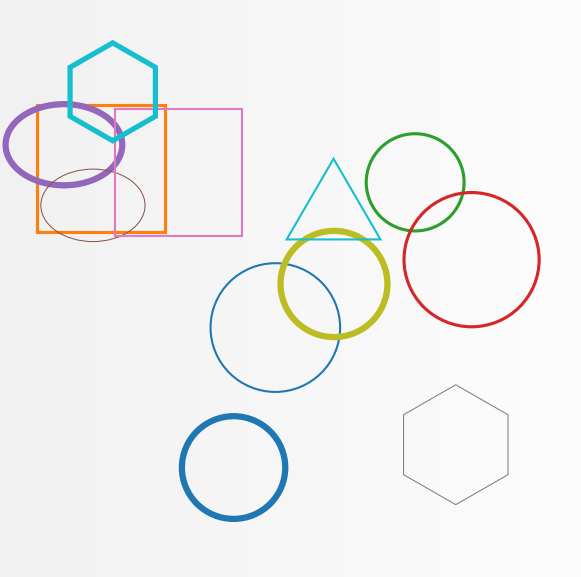[{"shape": "circle", "thickness": 1, "radius": 0.56, "center": [0.474, 0.432]}, {"shape": "circle", "thickness": 3, "radius": 0.44, "center": [0.402, 0.19]}, {"shape": "square", "thickness": 1.5, "radius": 0.55, "center": [0.174, 0.708]}, {"shape": "circle", "thickness": 1.5, "radius": 0.42, "center": [0.714, 0.683]}, {"shape": "circle", "thickness": 1.5, "radius": 0.58, "center": [0.811, 0.55]}, {"shape": "oval", "thickness": 3, "radius": 0.5, "center": [0.11, 0.749]}, {"shape": "oval", "thickness": 0.5, "radius": 0.45, "center": [0.16, 0.644]}, {"shape": "square", "thickness": 1, "radius": 0.55, "center": [0.307, 0.7]}, {"shape": "hexagon", "thickness": 0.5, "radius": 0.52, "center": [0.784, 0.229]}, {"shape": "circle", "thickness": 3, "radius": 0.46, "center": [0.575, 0.507]}, {"shape": "hexagon", "thickness": 2.5, "radius": 0.42, "center": [0.194, 0.84]}, {"shape": "triangle", "thickness": 1, "radius": 0.47, "center": [0.574, 0.631]}]